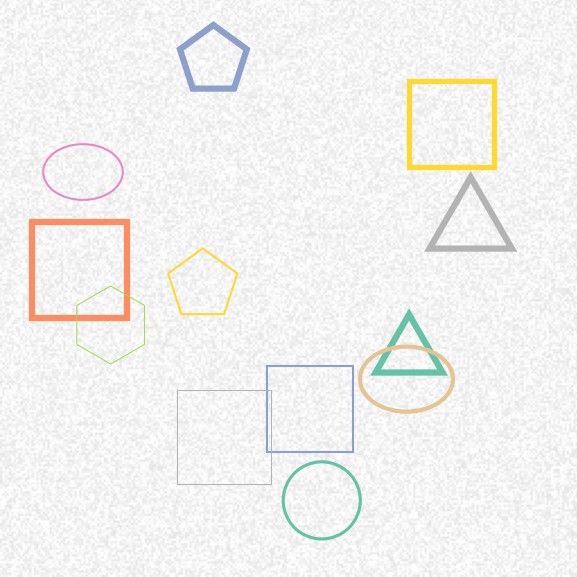[{"shape": "circle", "thickness": 1.5, "radius": 0.33, "center": [0.557, 0.133]}, {"shape": "triangle", "thickness": 3, "radius": 0.34, "center": [0.708, 0.388]}, {"shape": "square", "thickness": 3, "radius": 0.41, "center": [0.138, 0.532]}, {"shape": "square", "thickness": 1, "radius": 0.37, "center": [0.537, 0.291]}, {"shape": "pentagon", "thickness": 3, "radius": 0.3, "center": [0.37, 0.895]}, {"shape": "oval", "thickness": 1, "radius": 0.34, "center": [0.144, 0.701]}, {"shape": "hexagon", "thickness": 0.5, "radius": 0.34, "center": [0.192, 0.436]}, {"shape": "pentagon", "thickness": 1, "radius": 0.31, "center": [0.351, 0.506]}, {"shape": "square", "thickness": 2.5, "radius": 0.37, "center": [0.782, 0.784]}, {"shape": "oval", "thickness": 2, "radius": 0.4, "center": [0.704, 0.343]}, {"shape": "square", "thickness": 0.5, "radius": 0.41, "center": [0.388, 0.242]}, {"shape": "triangle", "thickness": 3, "radius": 0.41, "center": [0.815, 0.61]}]